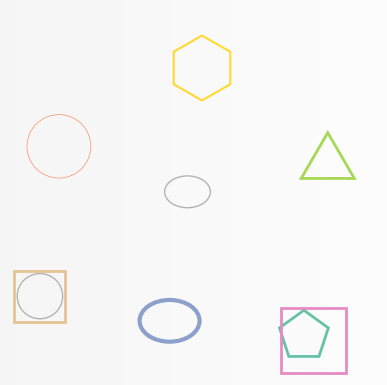[{"shape": "pentagon", "thickness": 2, "radius": 0.33, "center": [0.784, 0.128]}, {"shape": "circle", "thickness": 0.5, "radius": 0.41, "center": [0.152, 0.62]}, {"shape": "oval", "thickness": 3, "radius": 0.39, "center": [0.438, 0.167]}, {"shape": "square", "thickness": 2, "radius": 0.42, "center": [0.809, 0.115]}, {"shape": "triangle", "thickness": 2, "radius": 0.4, "center": [0.846, 0.576]}, {"shape": "hexagon", "thickness": 1.5, "radius": 0.42, "center": [0.521, 0.823]}, {"shape": "square", "thickness": 2, "radius": 0.33, "center": [0.102, 0.231]}, {"shape": "oval", "thickness": 1, "radius": 0.29, "center": [0.484, 0.502]}, {"shape": "circle", "thickness": 1, "radius": 0.29, "center": [0.103, 0.231]}]